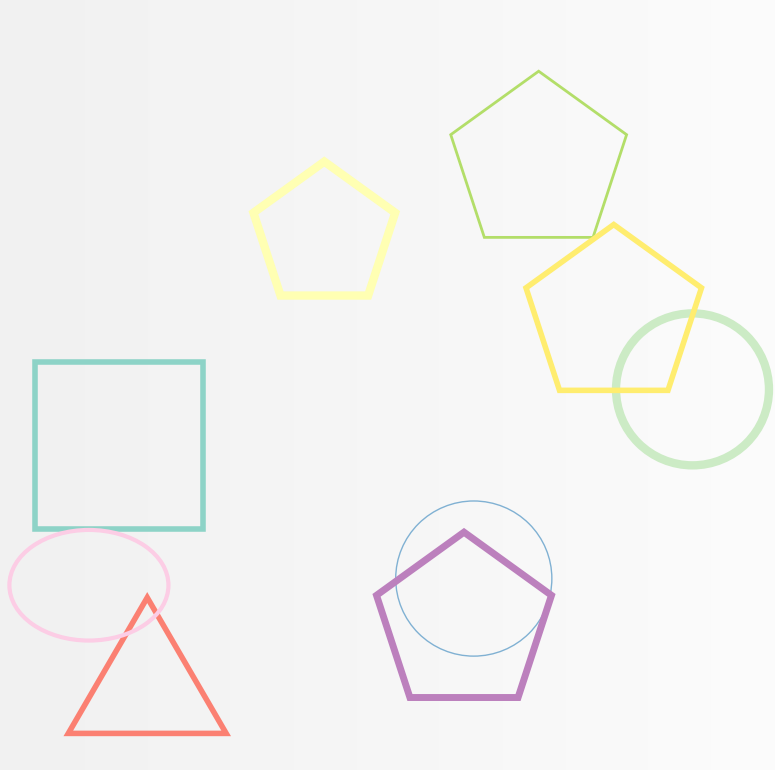[{"shape": "square", "thickness": 2, "radius": 0.54, "center": [0.154, 0.421]}, {"shape": "pentagon", "thickness": 3, "radius": 0.48, "center": [0.418, 0.694]}, {"shape": "triangle", "thickness": 2, "radius": 0.59, "center": [0.19, 0.106]}, {"shape": "circle", "thickness": 0.5, "radius": 0.5, "center": [0.611, 0.249]}, {"shape": "pentagon", "thickness": 1, "radius": 0.6, "center": [0.695, 0.788]}, {"shape": "oval", "thickness": 1.5, "radius": 0.51, "center": [0.115, 0.24]}, {"shape": "pentagon", "thickness": 2.5, "radius": 0.59, "center": [0.599, 0.19]}, {"shape": "circle", "thickness": 3, "radius": 0.49, "center": [0.894, 0.494]}, {"shape": "pentagon", "thickness": 2, "radius": 0.6, "center": [0.792, 0.589]}]